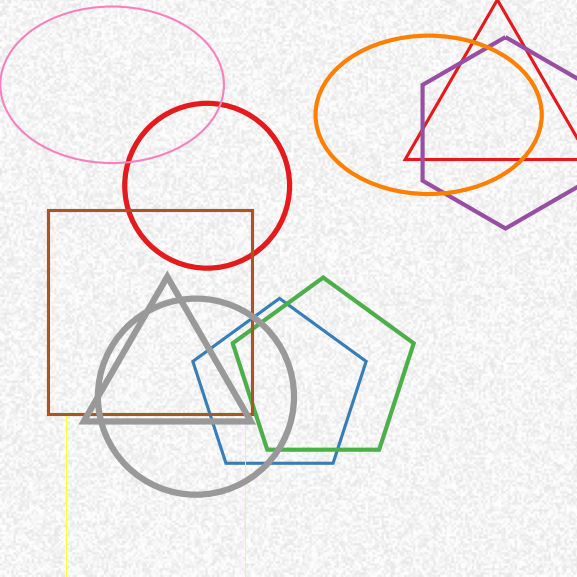[{"shape": "triangle", "thickness": 1.5, "radius": 0.92, "center": [0.861, 0.815]}, {"shape": "circle", "thickness": 2.5, "radius": 0.71, "center": [0.359, 0.678]}, {"shape": "pentagon", "thickness": 1.5, "radius": 0.79, "center": [0.484, 0.325]}, {"shape": "pentagon", "thickness": 2, "radius": 0.82, "center": [0.56, 0.354]}, {"shape": "hexagon", "thickness": 2, "radius": 0.83, "center": [0.875, 0.769]}, {"shape": "oval", "thickness": 2, "radius": 0.98, "center": [0.742, 0.8]}, {"shape": "square", "thickness": 0.5, "radius": 0.78, "center": [0.269, 0.128]}, {"shape": "square", "thickness": 1.5, "radius": 0.88, "center": [0.26, 0.459]}, {"shape": "oval", "thickness": 1, "radius": 0.97, "center": [0.194, 0.852]}, {"shape": "circle", "thickness": 3, "radius": 0.85, "center": [0.339, 0.312]}, {"shape": "triangle", "thickness": 3, "radius": 0.84, "center": [0.29, 0.353]}]